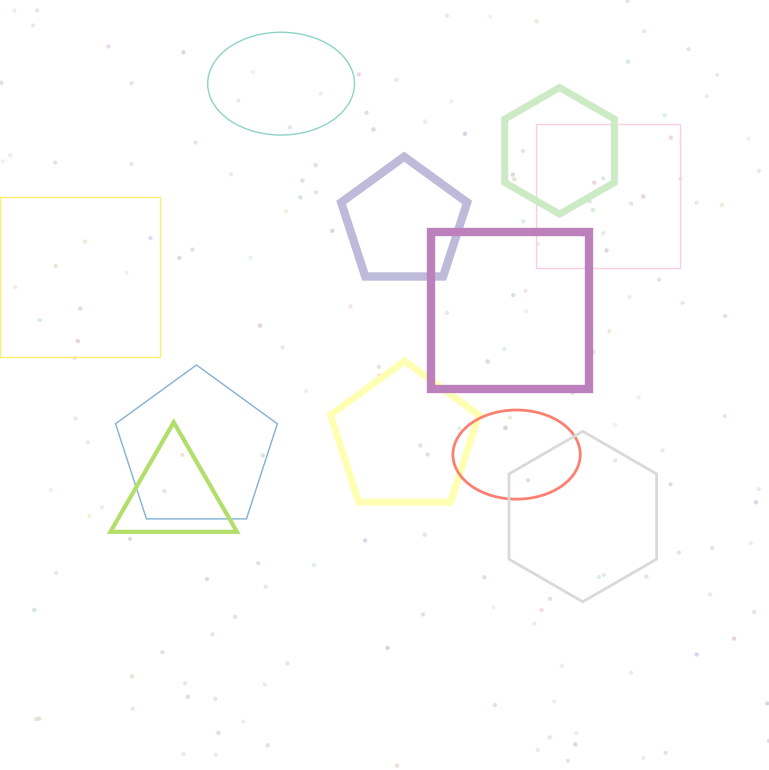[{"shape": "oval", "thickness": 0.5, "radius": 0.48, "center": [0.365, 0.891]}, {"shape": "pentagon", "thickness": 2.5, "radius": 0.51, "center": [0.525, 0.43]}, {"shape": "pentagon", "thickness": 3, "radius": 0.43, "center": [0.525, 0.711]}, {"shape": "oval", "thickness": 1, "radius": 0.41, "center": [0.671, 0.41]}, {"shape": "pentagon", "thickness": 0.5, "radius": 0.55, "center": [0.255, 0.416]}, {"shape": "triangle", "thickness": 1.5, "radius": 0.47, "center": [0.226, 0.357]}, {"shape": "square", "thickness": 0.5, "radius": 0.47, "center": [0.79, 0.745]}, {"shape": "hexagon", "thickness": 1, "radius": 0.55, "center": [0.757, 0.329]}, {"shape": "square", "thickness": 3, "radius": 0.51, "center": [0.662, 0.597]}, {"shape": "hexagon", "thickness": 2.5, "radius": 0.41, "center": [0.727, 0.804]}, {"shape": "square", "thickness": 0.5, "radius": 0.52, "center": [0.104, 0.641]}]